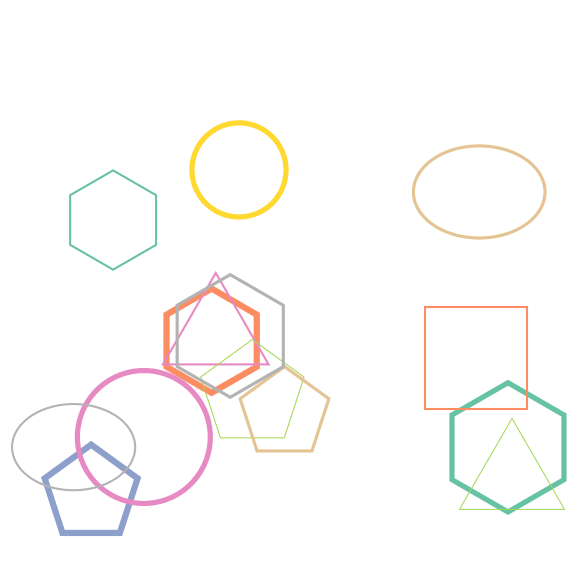[{"shape": "hexagon", "thickness": 1, "radius": 0.43, "center": [0.196, 0.618]}, {"shape": "hexagon", "thickness": 2.5, "radius": 0.56, "center": [0.88, 0.225]}, {"shape": "hexagon", "thickness": 3, "radius": 0.45, "center": [0.366, 0.409]}, {"shape": "square", "thickness": 1, "radius": 0.44, "center": [0.824, 0.379]}, {"shape": "pentagon", "thickness": 3, "radius": 0.42, "center": [0.158, 0.145]}, {"shape": "circle", "thickness": 2.5, "radius": 0.58, "center": [0.249, 0.242]}, {"shape": "triangle", "thickness": 1, "radius": 0.53, "center": [0.374, 0.421]}, {"shape": "pentagon", "thickness": 0.5, "radius": 0.47, "center": [0.437, 0.317]}, {"shape": "triangle", "thickness": 0.5, "radius": 0.53, "center": [0.887, 0.17]}, {"shape": "circle", "thickness": 2.5, "radius": 0.41, "center": [0.414, 0.705]}, {"shape": "pentagon", "thickness": 1.5, "radius": 0.4, "center": [0.493, 0.284]}, {"shape": "oval", "thickness": 1.5, "radius": 0.57, "center": [0.83, 0.667]}, {"shape": "oval", "thickness": 1, "radius": 0.53, "center": [0.127, 0.225]}, {"shape": "hexagon", "thickness": 1.5, "radius": 0.53, "center": [0.399, 0.417]}]